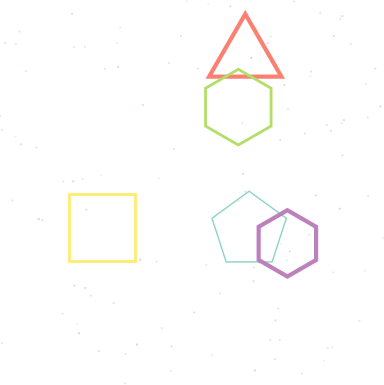[{"shape": "pentagon", "thickness": 1, "radius": 0.51, "center": [0.647, 0.402]}, {"shape": "triangle", "thickness": 3, "radius": 0.54, "center": [0.637, 0.855]}, {"shape": "hexagon", "thickness": 2, "radius": 0.49, "center": [0.619, 0.722]}, {"shape": "hexagon", "thickness": 3, "radius": 0.43, "center": [0.746, 0.368]}, {"shape": "square", "thickness": 2, "radius": 0.43, "center": [0.266, 0.409]}]